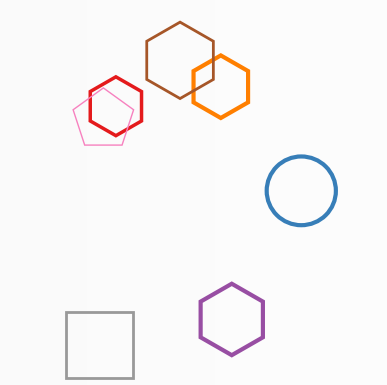[{"shape": "hexagon", "thickness": 2.5, "radius": 0.38, "center": [0.299, 0.724]}, {"shape": "circle", "thickness": 3, "radius": 0.45, "center": [0.778, 0.504]}, {"shape": "hexagon", "thickness": 3, "radius": 0.46, "center": [0.598, 0.17]}, {"shape": "hexagon", "thickness": 3, "radius": 0.41, "center": [0.57, 0.775]}, {"shape": "hexagon", "thickness": 2, "radius": 0.5, "center": [0.465, 0.843]}, {"shape": "pentagon", "thickness": 1, "radius": 0.41, "center": [0.267, 0.69]}, {"shape": "square", "thickness": 2, "radius": 0.43, "center": [0.257, 0.104]}]